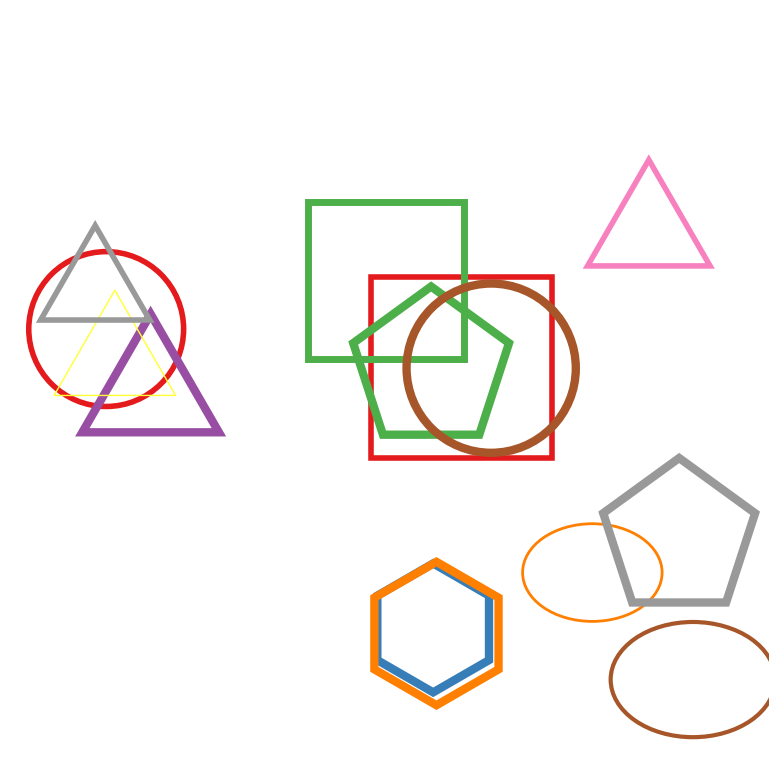[{"shape": "circle", "thickness": 2, "radius": 0.5, "center": [0.138, 0.573]}, {"shape": "square", "thickness": 2, "radius": 0.59, "center": [0.599, 0.523]}, {"shape": "hexagon", "thickness": 3, "radius": 0.42, "center": [0.563, 0.185]}, {"shape": "square", "thickness": 2.5, "radius": 0.51, "center": [0.502, 0.636]}, {"shape": "pentagon", "thickness": 3, "radius": 0.53, "center": [0.56, 0.522]}, {"shape": "triangle", "thickness": 3, "radius": 0.51, "center": [0.196, 0.49]}, {"shape": "hexagon", "thickness": 3, "radius": 0.47, "center": [0.567, 0.177]}, {"shape": "oval", "thickness": 1, "radius": 0.45, "center": [0.769, 0.256]}, {"shape": "triangle", "thickness": 0.5, "radius": 0.46, "center": [0.149, 0.532]}, {"shape": "circle", "thickness": 3, "radius": 0.55, "center": [0.638, 0.522]}, {"shape": "oval", "thickness": 1.5, "radius": 0.53, "center": [0.9, 0.117]}, {"shape": "triangle", "thickness": 2, "radius": 0.46, "center": [0.843, 0.701]}, {"shape": "triangle", "thickness": 2, "radius": 0.41, "center": [0.124, 0.625]}, {"shape": "pentagon", "thickness": 3, "radius": 0.52, "center": [0.882, 0.301]}]